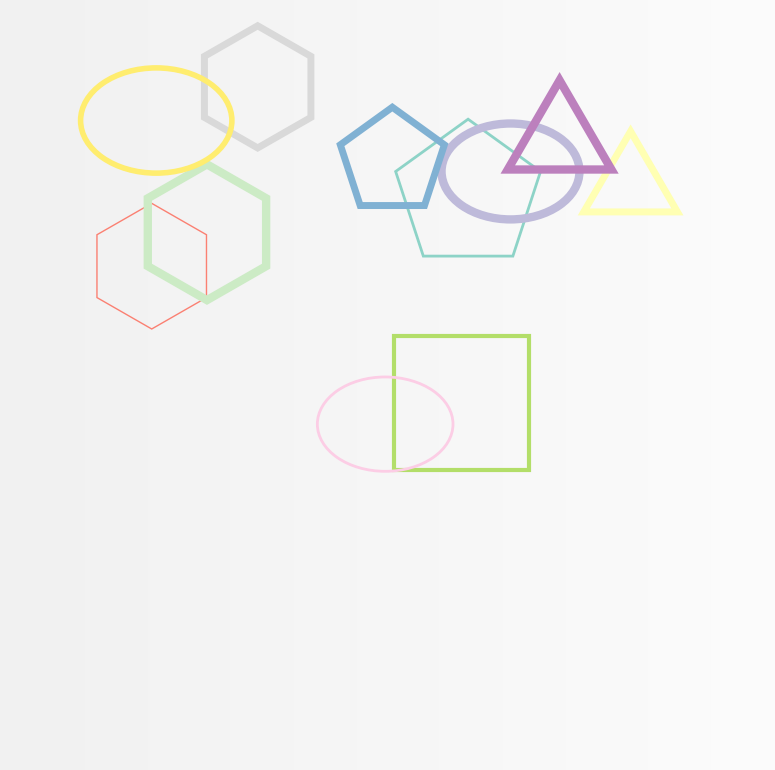[{"shape": "pentagon", "thickness": 1, "radius": 0.49, "center": [0.604, 0.747]}, {"shape": "triangle", "thickness": 2.5, "radius": 0.35, "center": [0.814, 0.76]}, {"shape": "oval", "thickness": 3, "radius": 0.44, "center": [0.659, 0.777]}, {"shape": "hexagon", "thickness": 0.5, "radius": 0.41, "center": [0.196, 0.654]}, {"shape": "pentagon", "thickness": 2.5, "radius": 0.35, "center": [0.506, 0.79]}, {"shape": "square", "thickness": 1.5, "radius": 0.44, "center": [0.596, 0.476]}, {"shape": "oval", "thickness": 1, "radius": 0.44, "center": [0.497, 0.449]}, {"shape": "hexagon", "thickness": 2.5, "radius": 0.4, "center": [0.332, 0.887]}, {"shape": "triangle", "thickness": 3, "radius": 0.39, "center": [0.722, 0.818]}, {"shape": "hexagon", "thickness": 3, "radius": 0.44, "center": [0.267, 0.698]}, {"shape": "oval", "thickness": 2, "radius": 0.49, "center": [0.202, 0.843]}]